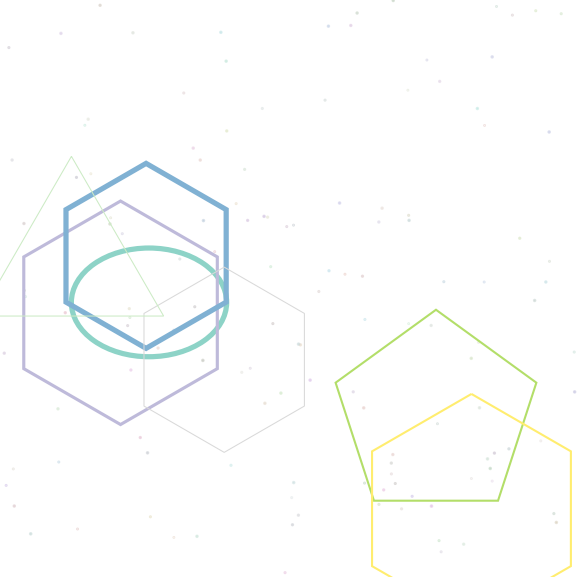[{"shape": "oval", "thickness": 2.5, "radius": 0.67, "center": [0.258, 0.476]}, {"shape": "hexagon", "thickness": 1.5, "radius": 0.97, "center": [0.209, 0.458]}, {"shape": "hexagon", "thickness": 2.5, "radius": 0.8, "center": [0.253, 0.556]}, {"shape": "pentagon", "thickness": 1, "radius": 0.91, "center": [0.755, 0.28]}, {"shape": "hexagon", "thickness": 0.5, "radius": 0.8, "center": [0.388, 0.376]}, {"shape": "triangle", "thickness": 0.5, "radius": 0.92, "center": [0.124, 0.544]}, {"shape": "hexagon", "thickness": 1, "radius": 0.99, "center": [0.816, 0.118]}]